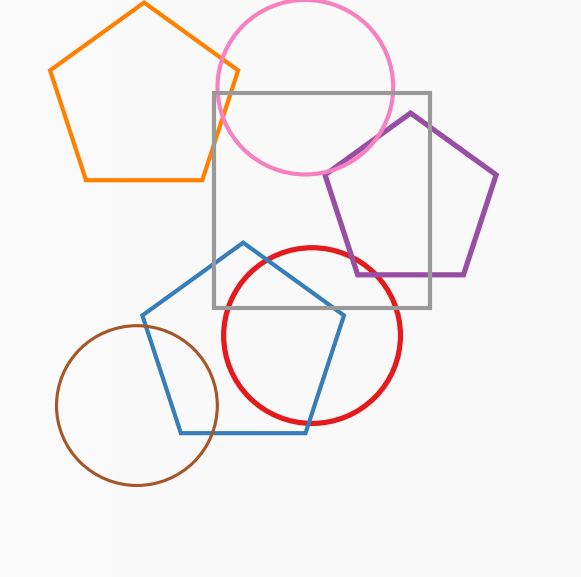[{"shape": "circle", "thickness": 2.5, "radius": 0.76, "center": [0.537, 0.418]}, {"shape": "pentagon", "thickness": 2, "radius": 0.91, "center": [0.418, 0.397]}, {"shape": "pentagon", "thickness": 2.5, "radius": 0.77, "center": [0.706, 0.649]}, {"shape": "pentagon", "thickness": 2, "radius": 0.85, "center": [0.248, 0.825]}, {"shape": "circle", "thickness": 1.5, "radius": 0.69, "center": [0.236, 0.297]}, {"shape": "circle", "thickness": 2, "radius": 0.76, "center": [0.525, 0.848]}, {"shape": "square", "thickness": 2, "radius": 0.93, "center": [0.554, 0.652]}]